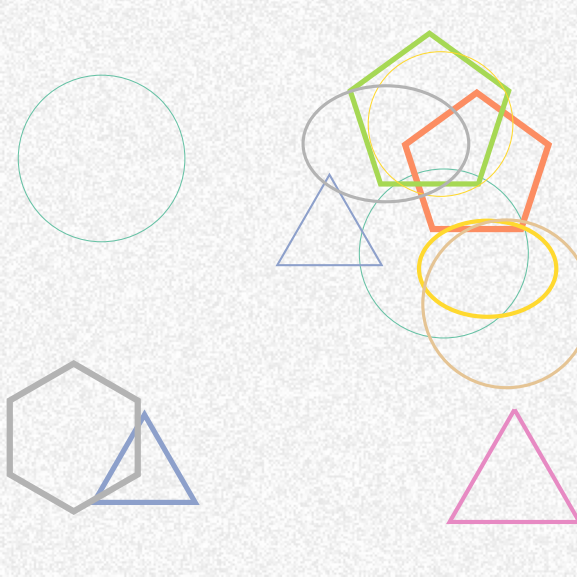[{"shape": "circle", "thickness": 0.5, "radius": 0.72, "center": [0.176, 0.725]}, {"shape": "circle", "thickness": 0.5, "radius": 0.73, "center": [0.769, 0.56]}, {"shape": "pentagon", "thickness": 3, "radius": 0.65, "center": [0.826, 0.708]}, {"shape": "triangle", "thickness": 2.5, "radius": 0.51, "center": [0.25, 0.18]}, {"shape": "triangle", "thickness": 1, "radius": 0.52, "center": [0.571, 0.592]}, {"shape": "triangle", "thickness": 2, "radius": 0.65, "center": [0.891, 0.16]}, {"shape": "pentagon", "thickness": 2.5, "radius": 0.72, "center": [0.744, 0.797]}, {"shape": "oval", "thickness": 2, "radius": 0.59, "center": [0.844, 0.534]}, {"shape": "circle", "thickness": 0.5, "radius": 0.63, "center": [0.763, 0.784]}, {"shape": "circle", "thickness": 1.5, "radius": 0.73, "center": [0.877, 0.473]}, {"shape": "hexagon", "thickness": 3, "radius": 0.64, "center": [0.128, 0.242]}, {"shape": "oval", "thickness": 1.5, "radius": 0.72, "center": [0.668, 0.75]}]